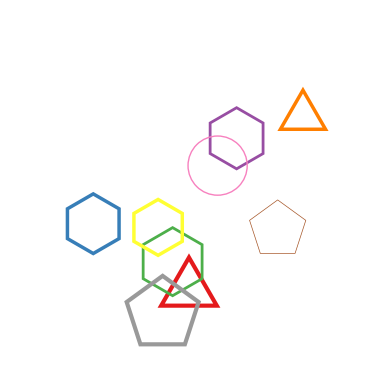[{"shape": "triangle", "thickness": 3, "radius": 0.42, "center": [0.491, 0.248]}, {"shape": "hexagon", "thickness": 2.5, "radius": 0.39, "center": [0.242, 0.419]}, {"shape": "hexagon", "thickness": 2, "radius": 0.44, "center": [0.448, 0.32]}, {"shape": "hexagon", "thickness": 2, "radius": 0.4, "center": [0.615, 0.641]}, {"shape": "triangle", "thickness": 2.5, "radius": 0.34, "center": [0.787, 0.698]}, {"shape": "hexagon", "thickness": 2.5, "radius": 0.36, "center": [0.411, 0.409]}, {"shape": "pentagon", "thickness": 0.5, "radius": 0.38, "center": [0.721, 0.404]}, {"shape": "circle", "thickness": 1, "radius": 0.38, "center": [0.565, 0.57]}, {"shape": "pentagon", "thickness": 3, "radius": 0.49, "center": [0.422, 0.185]}]